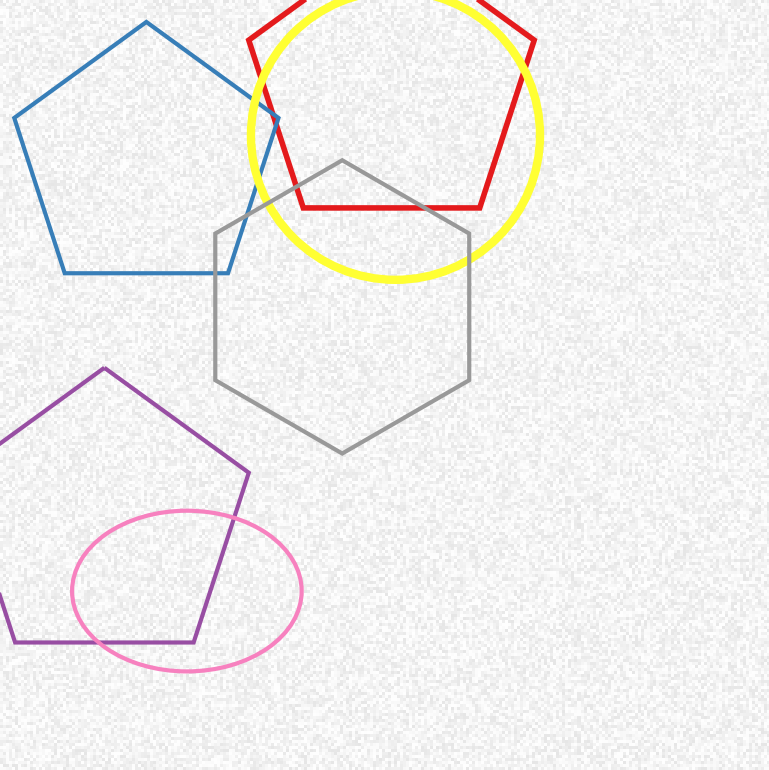[{"shape": "pentagon", "thickness": 2, "radius": 0.97, "center": [0.508, 0.888]}, {"shape": "pentagon", "thickness": 1.5, "radius": 0.9, "center": [0.19, 0.791]}, {"shape": "pentagon", "thickness": 1.5, "radius": 0.99, "center": [0.136, 0.325]}, {"shape": "circle", "thickness": 3, "radius": 0.94, "center": [0.514, 0.824]}, {"shape": "oval", "thickness": 1.5, "radius": 0.75, "center": [0.243, 0.232]}, {"shape": "hexagon", "thickness": 1.5, "radius": 0.95, "center": [0.444, 0.601]}]